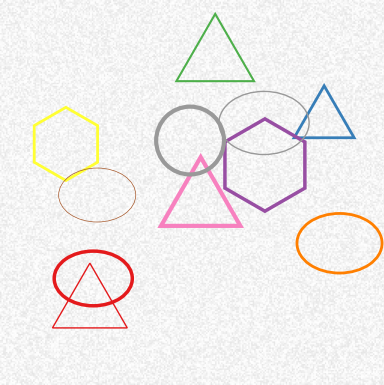[{"shape": "triangle", "thickness": 1, "radius": 0.56, "center": [0.233, 0.204]}, {"shape": "oval", "thickness": 2.5, "radius": 0.51, "center": [0.242, 0.277]}, {"shape": "triangle", "thickness": 2, "radius": 0.45, "center": [0.842, 0.687]}, {"shape": "triangle", "thickness": 1.5, "radius": 0.58, "center": [0.559, 0.847]}, {"shape": "hexagon", "thickness": 2.5, "radius": 0.6, "center": [0.688, 0.571]}, {"shape": "oval", "thickness": 2, "radius": 0.55, "center": [0.882, 0.368]}, {"shape": "hexagon", "thickness": 2, "radius": 0.48, "center": [0.171, 0.626]}, {"shape": "oval", "thickness": 0.5, "radius": 0.5, "center": [0.252, 0.493]}, {"shape": "triangle", "thickness": 3, "radius": 0.6, "center": [0.521, 0.473]}, {"shape": "oval", "thickness": 1, "radius": 0.59, "center": [0.686, 0.681]}, {"shape": "circle", "thickness": 3, "radius": 0.44, "center": [0.494, 0.635]}]